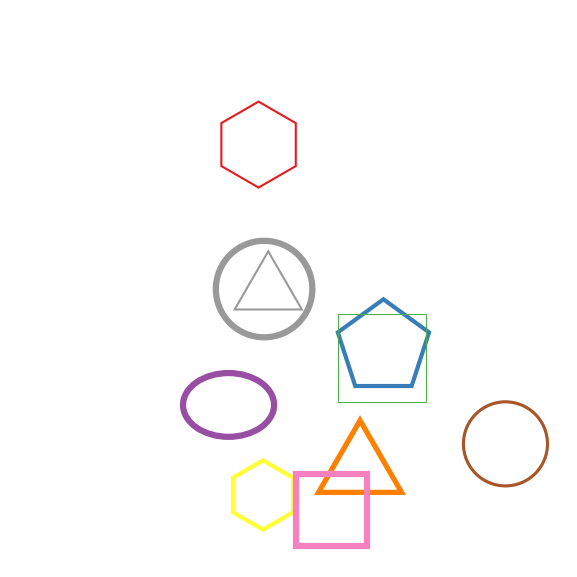[{"shape": "hexagon", "thickness": 1, "radius": 0.37, "center": [0.448, 0.749]}, {"shape": "pentagon", "thickness": 2, "radius": 0.42, "center": [0.664, 0.398]}, {"shape": "square", "thickness": 0.5, "radius": 0.38, "center": [0.662, 0.379]}, {"shape": "oval", "thickness": 3, "radius": 0.39, "center": [0.396, 0.298]}, {"shape": "triangle", "thickness": 2.5, "radius": 0.42, "center": [0.623, 0.188]}, {"shape": "hexagon", "thickness": 2, "radius": 0.3, "center": [0.455, 0.142]}, {"shape": "circle", "thickness": 1.5, "radius": 0.36, "center": [0.875, 0.231]}, {"shape": "square", "thickness": 3, "radius": 0.31, "center": [0.574, 0.116]}, {"shape": "triangle", "thickness": 1, "radius": 0.34, "center": [0.464, 0.497]}, {"shape": "circle", "thickness": 3, "radius": 0.42, "center": [0.457, 0.499]}]